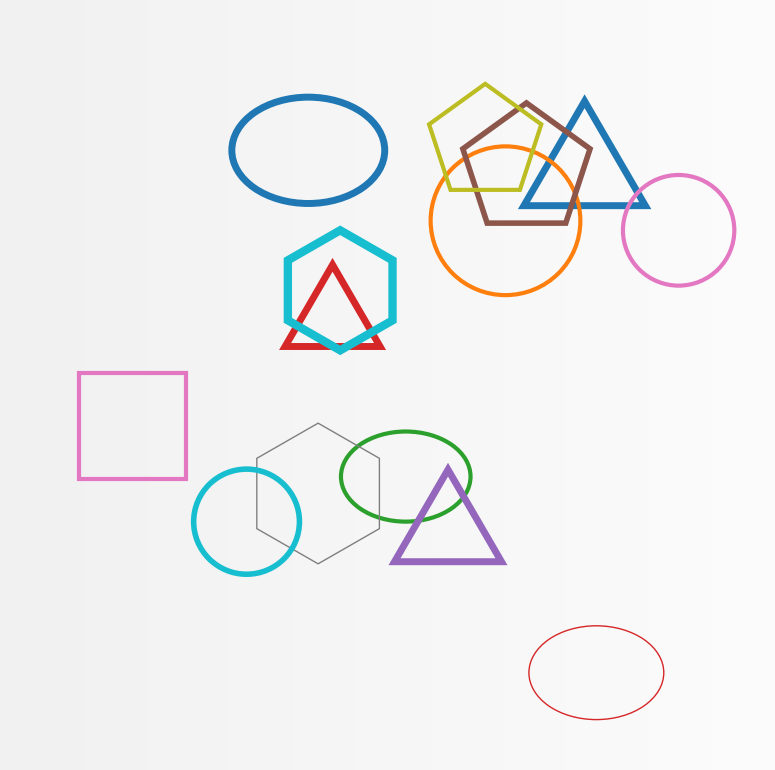[{"shape": "triangle", "thickness": 2.5, "radius": 0.45, "center": [0.754, 0.778]}, {"shape": "oval", "thickness": 2.5, "radius": 0.49, "center": [0.398, 0.805]}, {"shape": "circle", "thickness": 1.5, "radius": 0.48, "center": [0.652, 0.713]}, {"shape": "oval", "thickness": 1.5, "radius": 0.42, "center": [0.524, 0.381]}, {"shape": "triangle", "thickness": 2.5, "radius": 0.35, "center": [0.429, 0.585]}, {"shape": "oval", "thickness": 0.5, "radius": 0.44, "center": [0.769, 0.126]}, {"shape": "triangle", "thickness": 2.5, "radius": 0.4, "center": [0.578, 0.31]}, {"shape": "pentagon", "thickness": 2, "radius": 0.43, "center": [0.679, 0.78]}, {"shape": "square", "thickness": 1.5, "radius": 0.34, "center": [0.171, 0.447]}, {"shape": "circle", "thickness": 1.5, "radius": 0.36, "center": [0.876, 0.701]}, {"shape": "hexagon", "thickness": 0.5, "radius": 0.46, "center": [0.41, 0.359]}, {"shape": "pentagon", "thickness": 1.5, "radius": 0.38, "center": [0.626, 0.815]}, {"shape": "circle", "thickness": 2, "radius": 0.34, "center": [0.318, 0.322]}, {"shape": "hexagon", "thickness": 3, "radius": 0.39, "center": [0.439, 0.623]}]